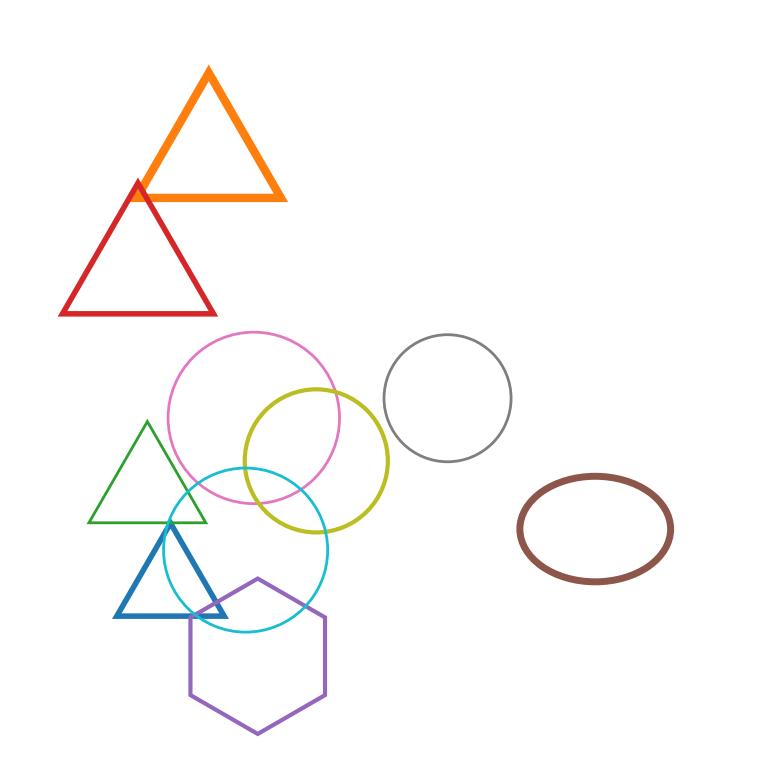[{"shape": "triangle", "thickness": 2, "radius": 0.4, "center": [0.221, 0.24]}, {"shape": "triangle", "thickness": 3, "radius": 0.54, "center": [0.271, 0.797]}, {"shape": "triangle", "thickness": 1, "radius": 0.44, "center": [0.191, 0.365]}, {"shape": "triangle", "thickness": 2, "radius": 0.57, "center": [0.179, 0.649]}, {"shape": "hexagon", "thickness": 1.5, "radius": 0.5, "center": [0.335, 0.148]}, {"shape": "oval", "thickness": 2.5, "radius": 0.49, "center": [0.773, 0.313]}, {"shape": "circle", "thickness": 1, "radius": 0.56, "center": [0.33, 0.457]}, {"shape": "circle", "thickness": 1, "radius": 0.41, "center": [0.581, 0.483]}, {"shape": "circle", "thickness": 1.5, "radius": 0.46, "center": [0.411, 0.401]}, {"shape": "circle", "thickness": 1, "radius": 0.53, "center": [0.319, 0.286]}]